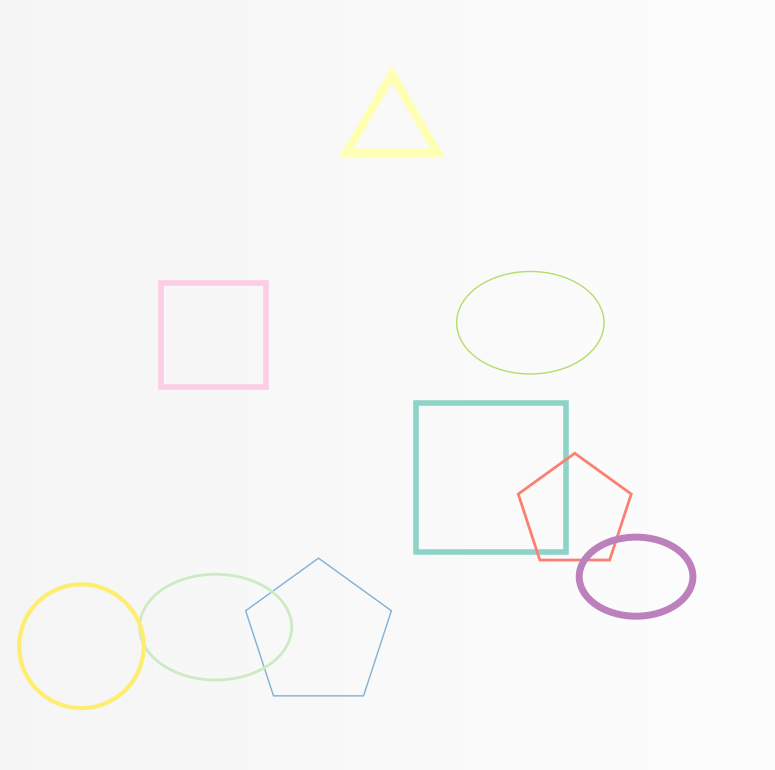[{"shape": "square", "thickness": 2, "radius": 0.48, "center": [0.634, 0.38]}, {"shape": "triangle", "thickness": 3, "radius": 0.34, "center": [0.506, 0.836]}, {"shape": "pentagon", "thickness": 1, "radius": 0.38, "center": [0.742, 0.335]}, {"shape": "pentagon", "thickness": 0.5, "radius": 0.49, "center": [0.411, 0.176]}, {"shape": "oval", "thickness": 0.5, "radius": 0.48, "center": [0.684, 0.581]}, {"shape": "square", "thickness": 2, "radius": 0.34, "center": [0.276, 0.565]}, {"shape": "oval", "thickness": 2.5, "radius": 0.37, "center": [0.821, 0.251]}, {"shape": "oval", "thickness": 1, "radius": 0.49, "center": [0.278, 0.186]}, {"shape": "circle", "thickness": 1.5, "radius": 0.4, "center": [0.105, 0.161]}]